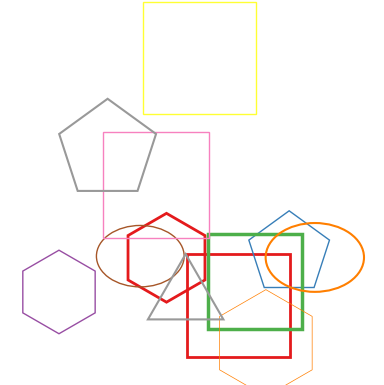[{"shape": "hexagon", "thickness": 2, "radius": 0.58, "center": [0.432, 0.331]}, {"shape": "square", "thickness": 2, "radius": 0.67, "center": [0.62, 0.206]}, {"shape": "pentagon", "thickness": 1, "radius": 0.55, "center": [0.751, 0.342]}, {"shape": "square", "thickness": 2.5, "radius": 0.62, "center": [0.662, 0.268]}, {"shape": "hexagon", "thickness": 1, "radius": 0.54, "center": [0.153, 0.242]}, {"shape": "hexagon", "thickness": 0.5, "radius": 0.69, "center": [0.691, 0.109]}, {"shape": "oval", "thickness": 1.5, "radius": 0.64, "center": [0.818, 0.331]}, {"shape": "square", "thickness": 1, "radius": 0.73, "center": [0.519, 0.85]}, {"shape": "oval", "thickness": 1, "radius": 0.57, "center": [0.364, 0.335]}, {"shape": "square", "thickness": 1, "radius": 0.69, "center": [0.405, 0.519]}, {"shape": "pentagon", "thickness": 1.5, "radius": 0.66, "center": [0.28, 0.611]}, {"shape": "triangle", "thickness": 1.5, "radius": 0.57, "center": [0.482, 0.227]}]